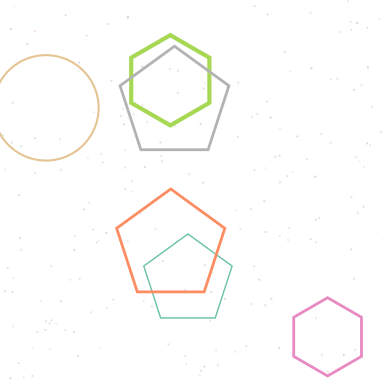[{"shape": "pentagon", "thickness": 1, "radius": 0.6, "center": [0.488, 0.272]}, {"shape": "pentagon", "thickness": 2, "radius": 0.74, "center": [0.443, 0.361]}, {"shape": "hexagon", "thickness": 2, "radius": 0.51, "center": [0.851, 0.125]}, {"shape": "hexagon", "thickness": 3, "radius": 0.59, "center": [0.442, 0.792]}, {"shape": "circle", "thickness": 1.5, "radius": 0.68, "center": [0.119, 0.72]}, {"shape": "pentagon", "thickness": 2, "radius": 0.74, "center": [0.453, 0.731]}]